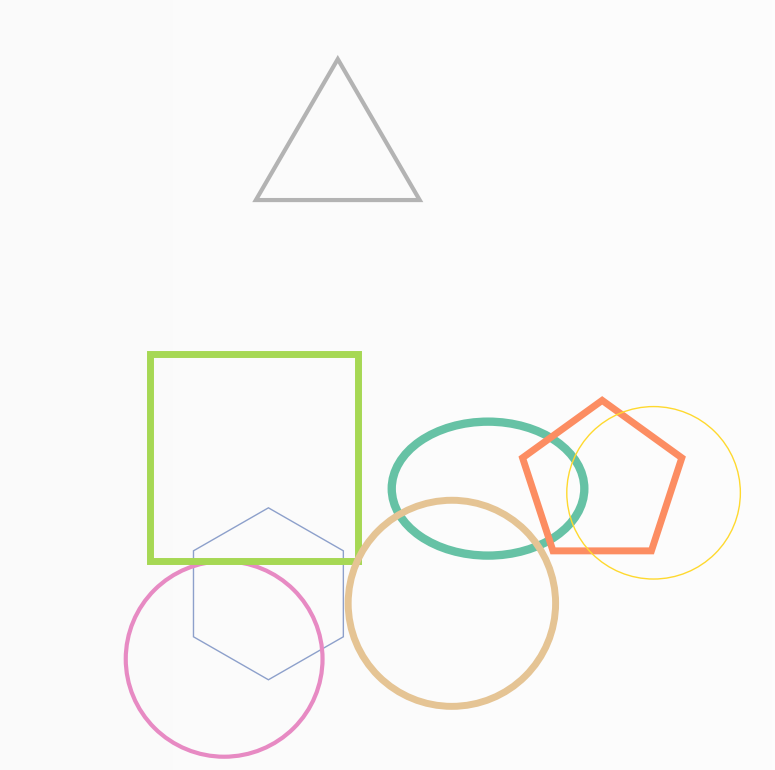[{"shape": "oval", "thickness": 3, "radius": 0.62, "center": [0.63, 0.365]}, {"shape": "pentagon", "thickness": 2.5, "radius": 0.54, "center": [0.777, 0.372]}, {"shape": "hexagon", "thickness": 0.5, "radius": 0.56, "center": [0.346, 0.229]}, {"shape": "circle", "thickness": 1.5, "radius": 0.63, "center": [0.289, 0.144]}, {"shape": "square", "thickness": 2.5, "radius": 0.67, "center": [0.328, 0.406]}, {"shape": "circle", "thickness": 0.5, "radius": 0.56, "center": [0.843, 0.36]}, {"shape": "circle", "thickness": 2.5, "radius": 0.67, "center": [0.583, 0.216]}, {"shape": "triangle", "thickness": 1.5, "radius": 0.61, "center": [0.436, 0.801]}]